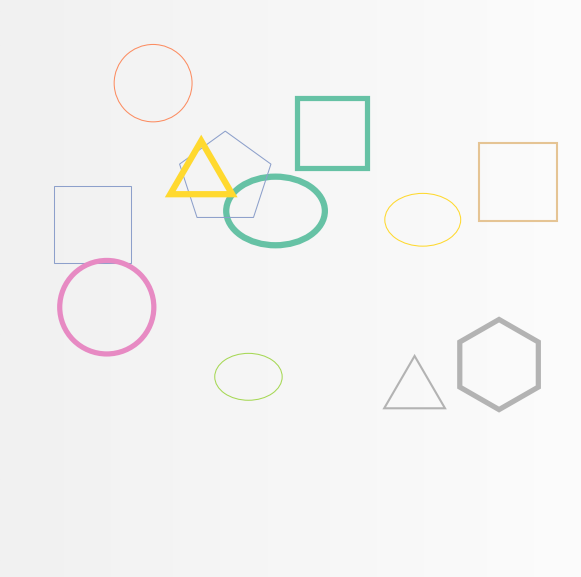[{"shape": "square", "thickness": 2.5, "radius": 0.3, "center": [0.571, 0.768]}, {"shape": "oval", "thickness": 3, "radius": 0.42, "center": [0.474, 0.634]}, {"shape": "circle", "thickness": 0.5, "radius": 0.34, "center": [0.263, 0.855]}, {"shape": "square", "thickness": 0.5, "radius": 0.33, "center": [0.159, 0.61]}, {"shape": "pentagon", "thickness": 0.5, "radius": 0.41, "center": [0.388, 0.689]}, {"shape": "circle", "thickness": 2.5, "radius": 0.4, "center": [0.184, 0.467]}, {"shape": "oval", "thickness": 0.5, "radius": 0.29, "center": [0.427, 0.347]}, {"shape": "oval", "thickness": 0.5, "radius": 0.33, "center": [0.727, 0.619]}, {"shape": "triangle", "thickness": 3, "radius": 0.31, "center": [0.346, 0.694]}, {"shape": "square", "thickness": 1, "radius": 0.34, "center": [0.892, 0.684]}, {"shape": "hexagon", "thickness": 2.5, "radius": 0.39, "center": [0.859, 0.368]}, {"shape": "triangle", "thickness": 1, "radius": 0.3, "center": [0.713, 0.322]}]